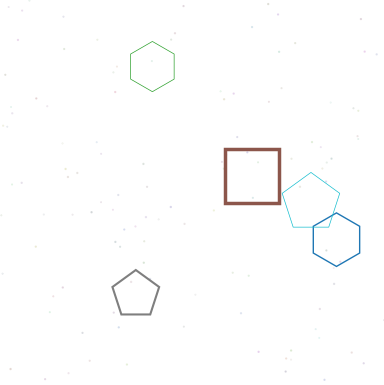[{"shape": "hexagon", "thickness": 1, "radius": 0.35, "center": [0.874, 0.377]}, {"shape": "hexagon", "thickness": 0.5, "radius": 0.33, "center": [0.396, 0.827]}, {"shape": "square", "thickness": 2.5, "radius": 0.35, "center": [0.655, 0.542]}, {"shape": "pentagon", "thickness": 1.5, "radius": 0.32, "center": [0.353, 0.235]}, {"shape": "pentagon", "thickness": 0.5, "radius": 0.39, "center": [0.808, 0.474]}]